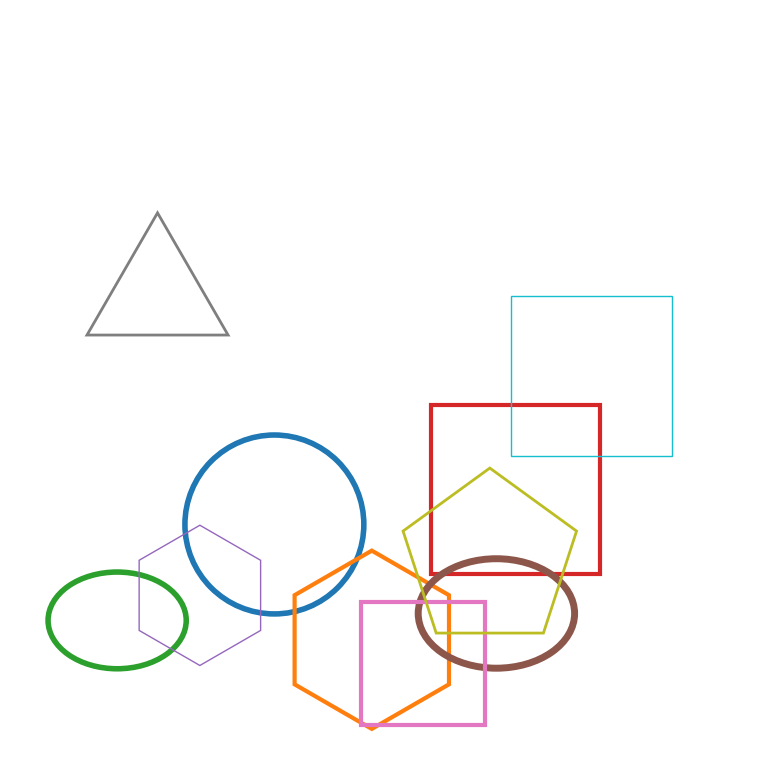[{"shape": "circle", "thickness": 2, "radius": 0.58, "center": [0.356, 0.319]}, {"shape": "hexagon", "thickness": 1.5, "radius": 0.58, "center": [0.483, 0.169]}, {"shape": "oval", "thickness": 2, "radius": 0.45, "center": [0.152, 0.194]}, {"shape": "square", "thickness": 1.5, "radius": 0.55, "center": [0.67, 0.365]}, {"shape": "hexagon", "thickness": 0.5, "radius": 0.46, "center": [0.26, 0.227]}, {"shape": "oval", "thickness": 2.5, "radius": 0.51, "center": [0.645, 0.203]}, {"shape": "square", "thickness": 1.5, "radius": 0.4, "center": [0.549, 0.138]}, {"shape": "triangle", "thickness": 1, "radius": 0.53, "center": [0.205, 0.618]}, {"shape": "pentagon", "thickness": 1, "radius": 0.59, "center": [0.636, 0.274]}, {"shape": "square", "thickness": 0.5, "radius": 0.52, "center": [0.768, 0.512]}]